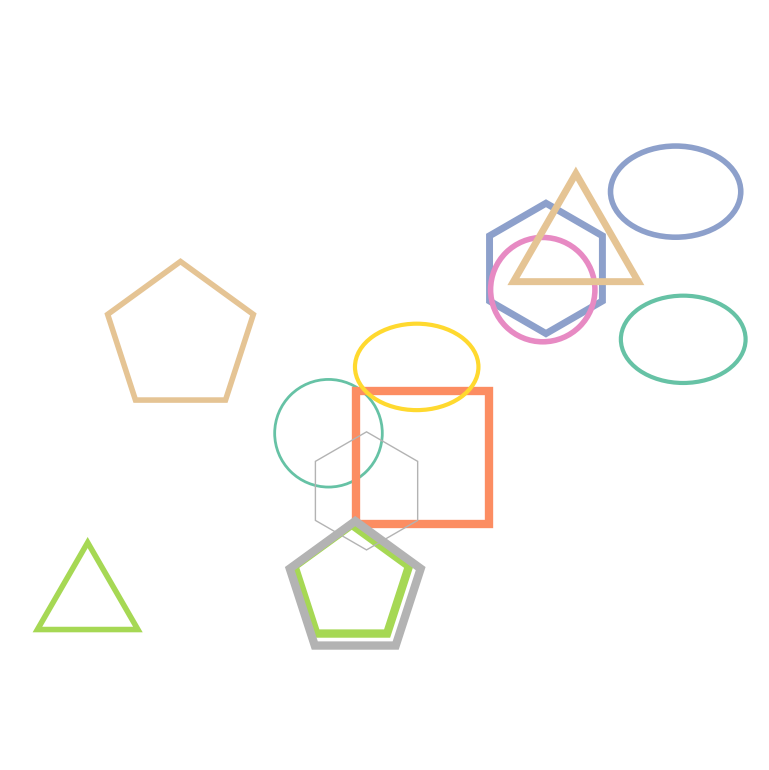[{"shape": "circle", "thickness": 1, "radius": 0.35, "center": [0.427, 0.437]}, {"shape": "oval", "thickness": 1.5, "radius": 0.4, "center": [0.887, 0.559]}, {"shape": "square", "thickness": 3, "radius": 0.43, "center": [0.548, 0.406]}, {"shape": "oval", "thickness": 2, "radius": 0.42, "center": [0.877, 0.751]}, {"shape": "hexagon", "thickness": 2.5, "radius": 0.42, "center": [0.709, 0.651]}, {"shape": "circle", "thickness": 2, "radius": 0.34, "center": [0.705, 0.624]}, {"shape": "triangle", "thickness": 2, "radius": 0.38, "center": [0.114, 0.22]}, {"shape": "pentagon", "thickness": 3, "radius": 0.39, "center": [0.457, 0.24]}, {"shape": "oval", "thickness": 1.5, "radius": 0.4, "center": [0.541, 0.523]}, {"shape": "pentagon", "thickness": 2, "radius": 0.5, "center": [0.234, 0.561]}, {"shape": "triangle", "thickness": 2.5, "radius": 0.47, "center": [0.748, 0.681]}, {"shape": "pentagon", "thickness": 3, "radius": 0.45, "center": [0.461, 0.234]}, {"shape": "hexagon", "thickness": 0.5, "radius": 0.38, "center": [0.476, 0.362]}]